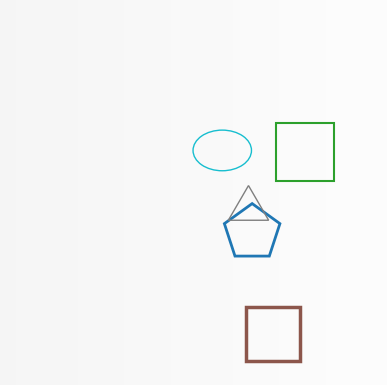[{"shape": "pentagon", "thickness": 2, "radius": 0.38, "center": [0.651, 0.396]}, {"shape": "square", "thickness": 1.5, "radius": 0.38, "center": [0.787, 0.605]}, {"shape": "square", "thickness": 2.5, "radius": 0.35, "center": [0.705, 0.132]}, {"shape": "triangle", "thickness": 1, "radius": 0.3, "center": [0.641, 0.458]}, {"shape": "oval", "thickness": 1, "radius": 0.38, "center": [0.574, 0.609]}]